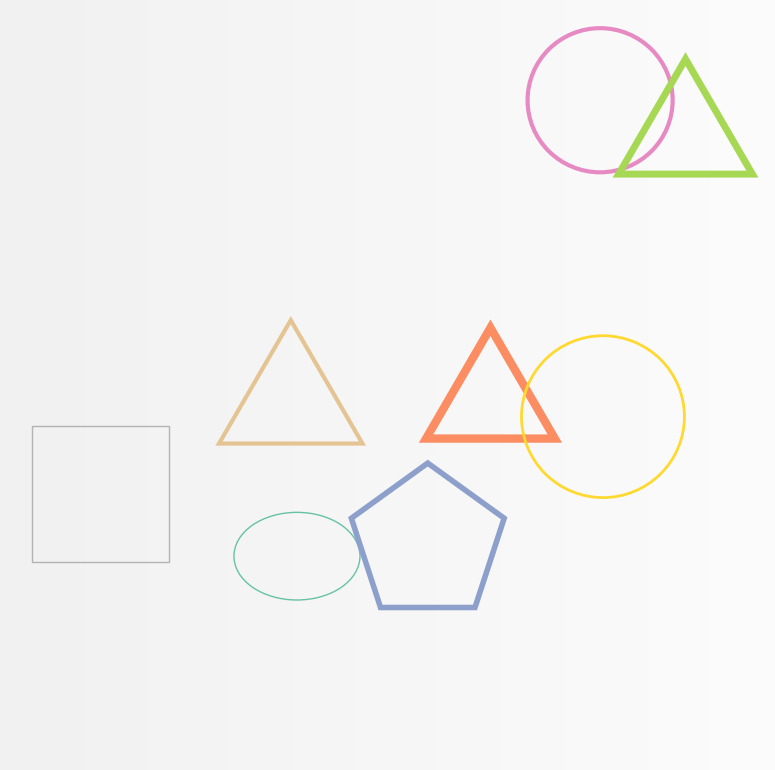[{"shape": "oval", "thickness": 0.5, "radius": 0.41, "center": [0.383, 0.278]}, {"shape": "triangle", "thickness": 3, "radius": 0.48, "center": [0.633, 0.478]}, {"shape": "pentagon", "thickness": 2, "radius": 0.52, "center": [0.552, 0.295]}, {"shape": "circle", "thickness": 1.5, "radius": 0.47, "center": [0.774, 0.87]}, {"shape": "triangle", "thickness": 2.5, "radius": 0.5, "center": [0.885, 0.824]}, {"shape": "circle", "thickness": 1, "radius": 0.53, "center": [0.778, 0.459]}, {"shape": "triangle", "thickness": 1.5, "radius": 0.53, "center": [0.375, 0.477]}, {"shape": "square", "thickness": 0.5, "radius": 0.44, "center": [0.13, 0.358]}]